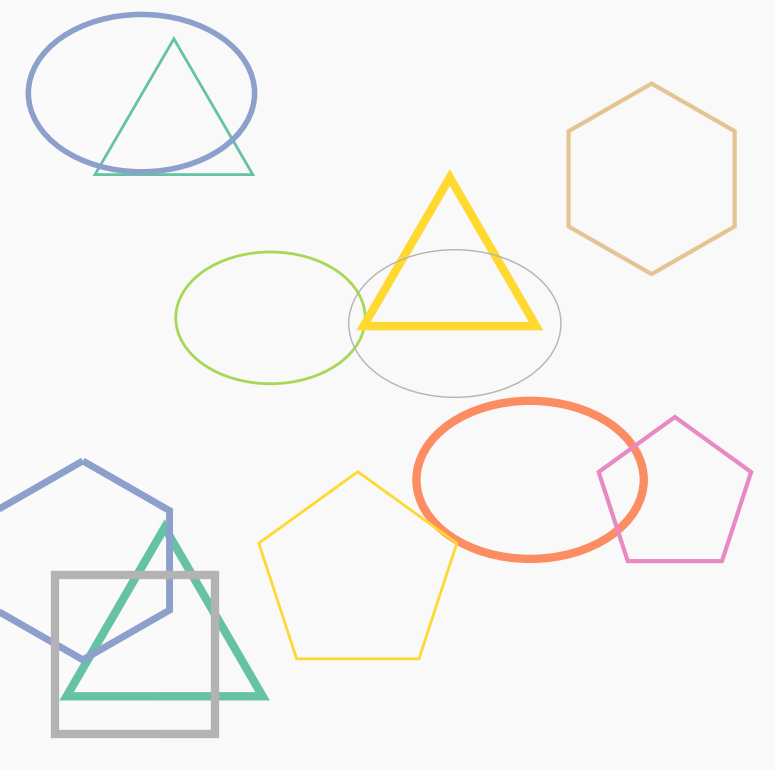[{"shape": "triangle", "thickness": 3, "radius": 0.73, "center": [0.212, 0.169]}, {"shape": "triangle", "thickness": 1, "radius": 0.59, "center": [0.224, 0.832]}, {"shape": "oval", "thickness": 3, "radius": 0.73, "center": [0.684, 0.377]}, {"shape": "oval", "thickness": 2, "radius": 0.73, "center": [0.183, 0.879]}, {"shape": "hexagon", "thickness": 2.5, "radius": 0.65, "center": [0.107, 0.272]}, {"shape": "pentagon", "thickness": 1.5, "radius": 0.52, "center": [0.871, 0.355]}, {"shape": "oval", "thickness": 1, "radius": 0.61, "center": [0.349, 0.587]}, {"shape": "triangle", "thickness": 3, "radius": 0.64, "center": [0.58, 0.641]}, {"shape": "pentagon", "thickness": 1, "radius": 0.67, "center": [0.462, 0.253]}, {"shape": "hexagon", "thickness": 1.5, "radius": 0.62, "center": [0.841, 0.768]}, {"shape": "oval", "thickness": 0.5, "radius": 0.68, "center": [0.587, 0.58]}, {"shape": "square", "thickness": 3, "radius": 0.52, "center": [0.175, 0.15]}]